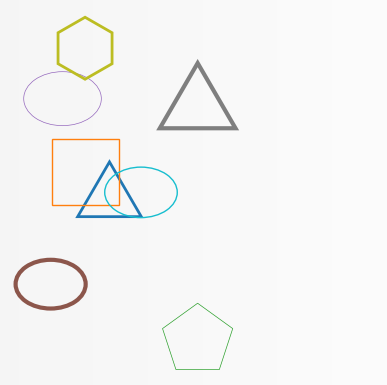[{"shape": "triangle", "thickness": 2, "radius": 0.47, "center": [0.283, 0.485]}, {"shape": "square", "thickness": 1, "radius": 0.43, "center": [0.221, 0.554]}, {"shape": "pentagon", "thickness": 0.5, "radius": 0.48, "center": [0.51, 0.117]}, {"shape": "oval", "thickness": 0.5, "radius": 0.5, "center": [0.161, 0.744]}, {"shape": "oval", "thickness": 3, "radius": 0.45, "center": [0.131, 0.262]}, {"shape": "triangle", "thickness": 3, "radius": 0.56, "center": [0.51, 0.723]}, {"shape": "hexagon", "thickness": 2, "radius": 0.4, "center": [0.22, 0.875]}, {"shape": "oval", "thickness": 1, "radius": 0.47, "center": [0.364, 0.5]}]